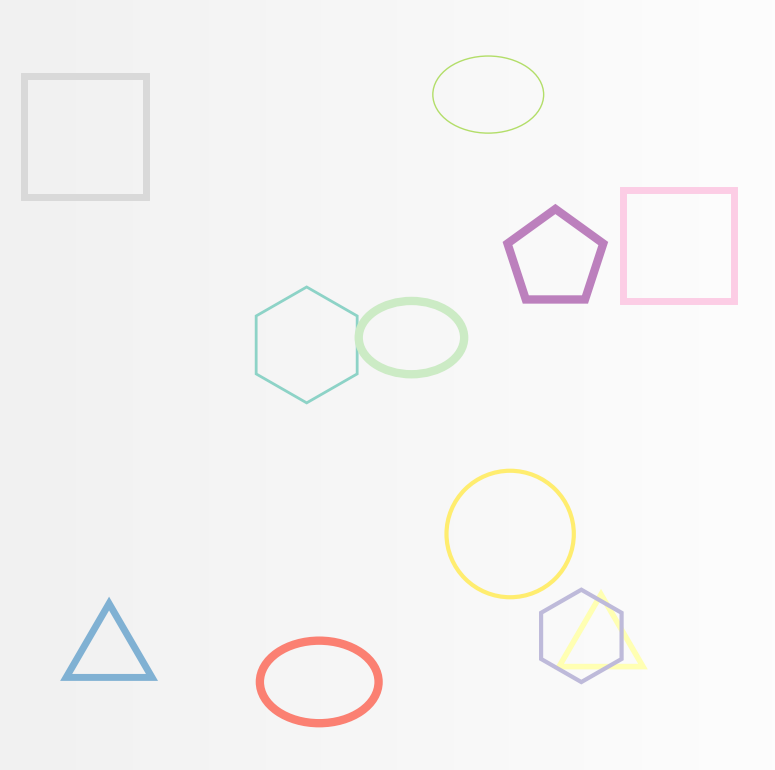[{"shape": "hexagon", "thickness": 1, "radius": 0.38, "center": [0.396, 0.552]}, {"shape": "triangle", "thickness": 2, "radius": 0.31, "center": [0.776, 0.166]}, {"shape": "hexagon", "thickness": 1.5, "radius": 0.3, "center": [0.75, 0.174]}, {"shape": "oval", "thickness": 3, "radius": 0.38, "center": [0.412, 0.114]}, {"shape": "triangle", "thickness": 2.5, "radius": 0.32, "center": [0.141, 0.152]}, {"shape": "oval", "thickness": 0.5, "radius": 0.36, "center": [0.63, 0.877]}, {"shape": "square", "thickness": 2.5, "radius": 0.36, "center": [0.875, 0.681]}, {"shape": "square", "thickness": 2.5, "radius": 0.39, "center": [0.11, 0.823]}, {"shape": "pentagon", "thickness": 3, "radius": 0.32, "center": [0.717, 0.664]}, {"shape": "oval", "thickness": 3, "radius": 0.34, "center": [0.531, 0.562]}, {"shape": "circle", "thickness": 1.5, "radius": 0.41, "center": [0.658, 0.306]}]